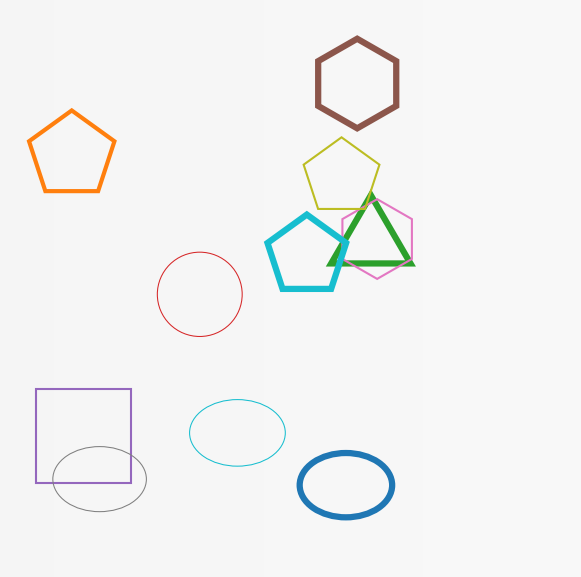[{"shape": "oval", "thickness": 3, "radius": 0.4, "center": [0.595, 0.159]}, {"shape": "pentagon", "thickness": 2, "radius": 0.39, "center": [0.123, 0.731]}, {"shape": "triangle", "thickness": 3, "radius": 0.39, "center": [0.638, 0.582]}, {"shape": "circle", "thickness": 0.5, "radius": 0.36, "center": [0.344, 0.489]}, {"shape": "square", "thickness": 1, "radius": 0.41, "center": [0.144, 0.244]}, {"shape": "hexagon", "thickness": 3, "radius": 0.39, "center": [0.615, 0.854]}, {"shape": "hexagon", "thickness": 1, "radius": 0.35, "center": [0.649, 0.585]}, {"shape": "oval", "thickness": 0.5, "radius": 0.4, "center": [0.171, 0.169]}, {"shape": "pentagon", "thickness": 1, "radius": 0.34, "center": [0.588, 0.693]}, {"shape": "pentagon", "thickness": 3, "radius": 0.36, "center": [0.528, 0.556]}, {"shape": "oval", "thickness": 0.5, "radius": 0.41, "center": [0.408, 0.25]}]